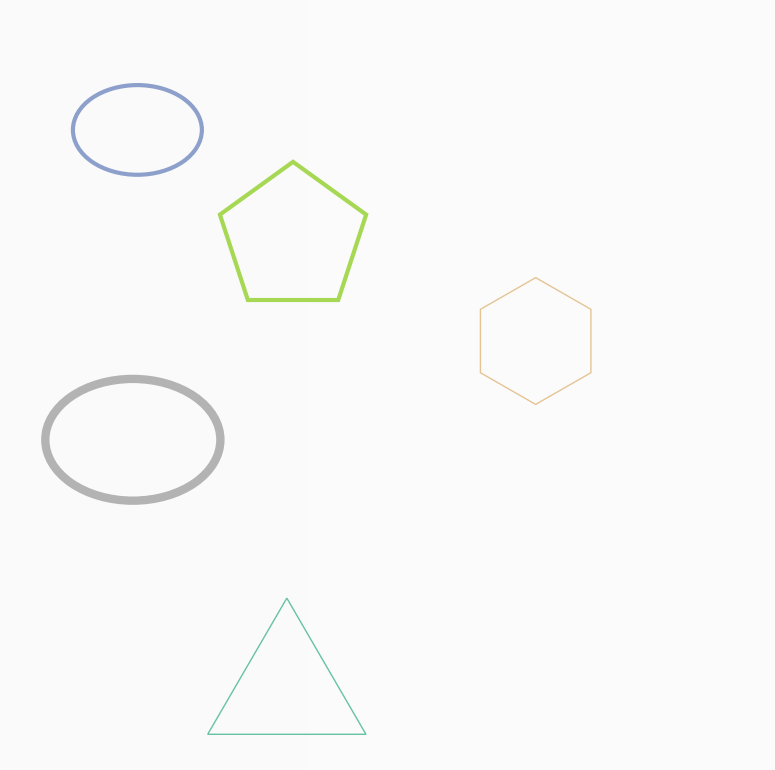[{"shape": "triangle", "thickness": 0.5, "radius": 0.59, "center": [0.37, 0.105]}, {"shape": "oval", "thickness": 1.5, "radius": 0.42, "center": [0.177, 0.831]}, {"shape": "pentagon", "thickness": 1.5, "radius": 0.5, "center": [0.378, 0.691]}, {"shape": "hexagon", "thickness": 0.5, "radius": 0.41, "center": [0.691, 0.557]}, {"shape": "oval", "thickness": 3, "radius": 0.56, "center": [0.171, 0.429]}]